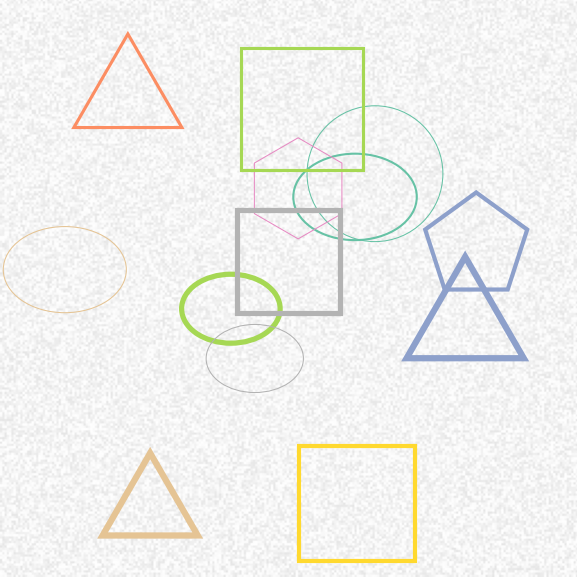[{"shape": "circle", "thickness": 0.5, "radius": 0.59, "center": [0.649, 0.698]}, {"shape": "oval", "thickness": 1, "radius": 0.53, "center": [0.615, 0.658]}, {"shape": "triangle", "thickness": 1.5, "radius": 0.54, "center": [0.221, 0.832]}, {"shape": "pentagon", "thickness": 2, "radius": 0.46, "center": [0.825, 0.573]}, {"shape": "triangle", "thickness": 3, "radius": 0.59, "center": [0.805, 0.437]}, {"shape": "hexagon", "thickness": 0.5, "radius": 0.44, "center": [0.516, 0.673]}, {"shape": "square", "thickness": 1.5, "radius": 0.53, "center": [0.523, 0.81]}, {"shape": "oval", "thickness": 2.5, "radius": 0.43, "center": [0.4, 0.465]}, {"shape": "square", "thickness": 2, "radius": 0.5, "center": [0.618, 0.127]}, {"shape": "oval", "thickness": 0.5, "radius": 0.53, "center": [0.112, 0.532]}, {"shape": "triangle", "thickness": 3, "radius": 0.48, "center": [0.26, 0.119]}, {"shape": "oval", "thickness": 0.5, "radius": 0.42, "center": [0.441, 0.378]}, {"shape": "square", "thickness": 2.5, "radius": 0.45, "center": [0.5, 0.546]}]